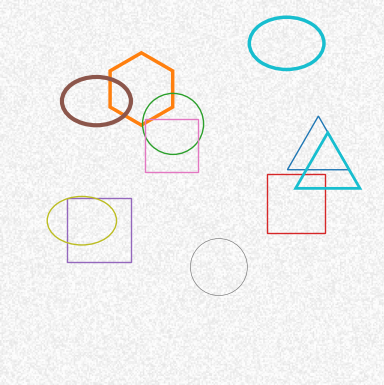[{"shape": "triangle", "thickness": 1, "radius": 0.46, "center": [0.827, 0.606]}, {"shape": "hexagon", "thickness": 2.5, "radius": 0.47, "center": [0.367, 0.769]}, {"shape": "circle", "thickness": 1, "radius": 0.4, "center": [0.45, 0.678]}, {"shape": "square", "thickness": 1, "radius": 0.38, "center": [0.769, 0.472]}, {"shape": "square", "thickness": 1, "radius": 0.41, "center": [0.258, 0.403]}, {"shape": "oval", "thickness": 3, "radius": 0.45, "center": [0.25, 0.737]}, {"shape": "square", "thickness": 1, "radius": 0.34, "center": [0.445, 0.623]}, {"shape": "circle", "thickness": 0.5, "radius": 0.37, "center": [0.569, 0.306]}, {"shape": "oval", "thickness": 1, "radius": 0.45, "center": [0.213, 0.427]}, {"shape": "triangle", "thickness": 2, "radius": 0.48, "center": [0.851, 0.559]}, {"shape": "oval", "thickness": 2.5, "radius": 0.48, "center": [0.745, 0.887]}]